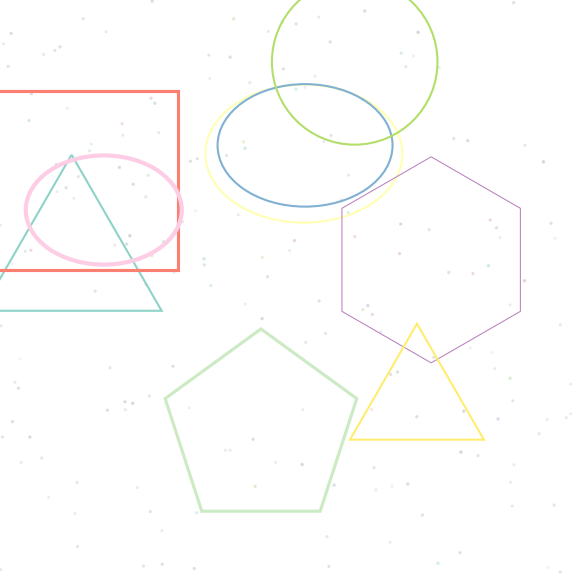[{"shape": "triangle", "thickness": 1, "radius": 0.9, "center": [0.124, 0.551]}, {"shape": "oval", "thickness": 1, "radius": 0.85, "center": [0.526, 0.733]}, {"shape": "square", "thickness": 1.5, "radius": 0.78, "center": [0.153, 0.687]}, {"shape": "oval", "thickness": 1, "radius": 0.76, "center": [0.528, 0.747]}, {"shape": "circle", "thickness": 1, "radius": 0.72, "center": [0.614, 0.892]}, {"shape": "oval", "thickness": 2, "radius": 0.68, "center": [0.18, 0.635]}, {"shape": "hexagon", "thickness": 0.5, "radius": 0.89, "center": [0.747, 0.549]}, {"shape": "pentagon", "thickness": 1.5, "radius": 0.87, "center": [0.452, 0.255]}, {"shape": "triangle", "thickness": 1, "radius": 0.67, "center": [0.722, 0.305]}]